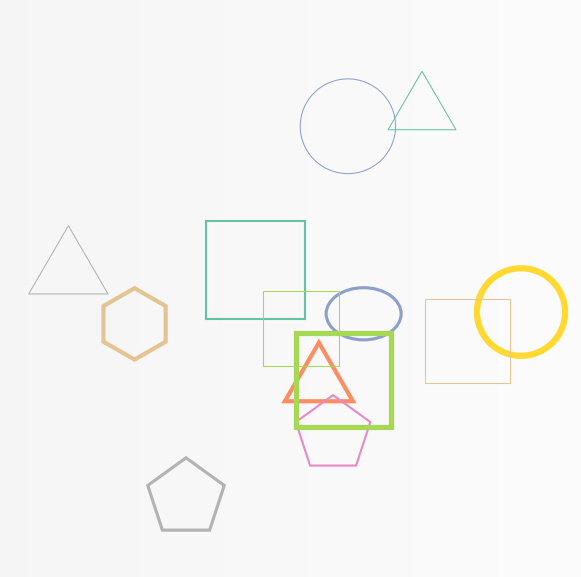[{"shape": "square", "thickness": 1, "radius": 0.42, "center": [0.439, 0.532]}, {"shape": "triangle", "thickness": 0.5, "radius": 0.34, "center": [0.726, 0.808]}, {"shape": "triangle", "thickness": 2, "radius": 0.34, "center": [0.549, 0.338]}, {"shape": "circle", "thickness": 0.5, "radius": 0.41, "center": [0.599, 0.781]}, {"shape": "oval", "thickness": 1.5, "radius": 0.32, "center": [0.626, 0.456]}, {"shape": "pentagon", "thickness": 1, "radius": 0.34, "center": [0.573, 0.248]}, {"shape": "square", "thickness": 2.5, "radius": 0.41, "center": [0.591, 0.341]}, {"shape": "square", "thickness": 0.5, "radius": 0.33, "center": [0.518, 0.43]}, {"shape": "circle", "thickness": 3, "radius": 0.38, "center": [0.896, 0.459]}, {"shape": "hexagon", "thickness": 2, "radius": 0.31, "center": [0.232, 0.438]}, {"shape": "square", "thickness": 0.5, "radius": 0.36, "center": [0.804, 0.409]}, {"shape": "triangle", "thickness": 0.5, "radius": 0.39, "center": [0.118, 0.529]}, {"shape": "pentagon", "thickness": 1.5, "radius": 0.35, "center": [0.32, 0.137]}]